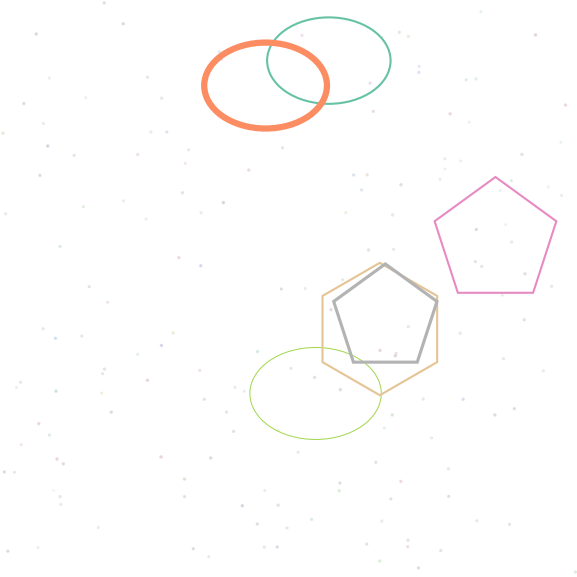[{"shape": "oval", "thickness": 1, "radius": 0.53, "center": [0.569, 0.894]}, {"shape": "oval", "thickness": 3, "radius": 0.53, "center": [0.46, 0.851]}, {"shape": "pentagon", "thickness": 1, "radius": 0.55, "center": [0.858, 0.582]}, {"shape": "oval", "thickness": 0.5, "radius": 0.57, "center": [0.546, 0.318]}, {"shape": "hexagon", "thickness": 1, "radius": 0.57, "center": [0.658, 0.429]}, {"shape": "pentagon", "thickness": 1.5, "radius": 0.47, "center": [0.667, 0.448]}]